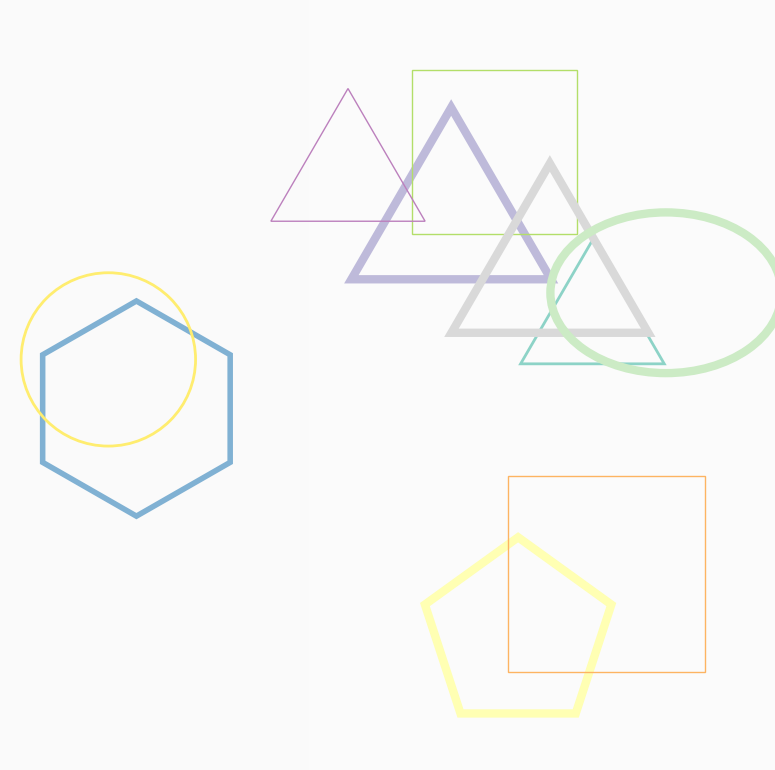[{"shape": "triangle", "thickness": 1, "radius": 0.54, "center": [0.764, 0.581]}, {"shape": "pentagon", "thickness": 3, "radius": 0.63, "center": [0.669, 0.176]}, {"shape": "triangle", "thickness": 3, "radius": 0.74, "center": [0.582, 0.712]}, {"shape": "hexagon", "thickness": 2, "radius": 0.7, "center": [0.176, 0.469]}, {"shape": "square", "thickness": 0.5, "radius": 0.64, "center": [0.782, 0.255]}, {"shape": "square", "thickness": 0.5, "radius": 0.53, "center": [0.638, 0.802]}, {"shape": "triangle", "thickness": 3, "radius": 0.73, "center": [0.709, 0.641]}, {"shape": "triangle", "thickness": 0.5, "radius": 0.57, "center": [0.449, 0.77]}, {"shape": "oval", "thickness": 3, "radius": 0.75, "center": [0.859, 0.62]}, {"shape": "circle", "thickness": 1, "radius": 0.56, "center": [0.14, 0.533]}]